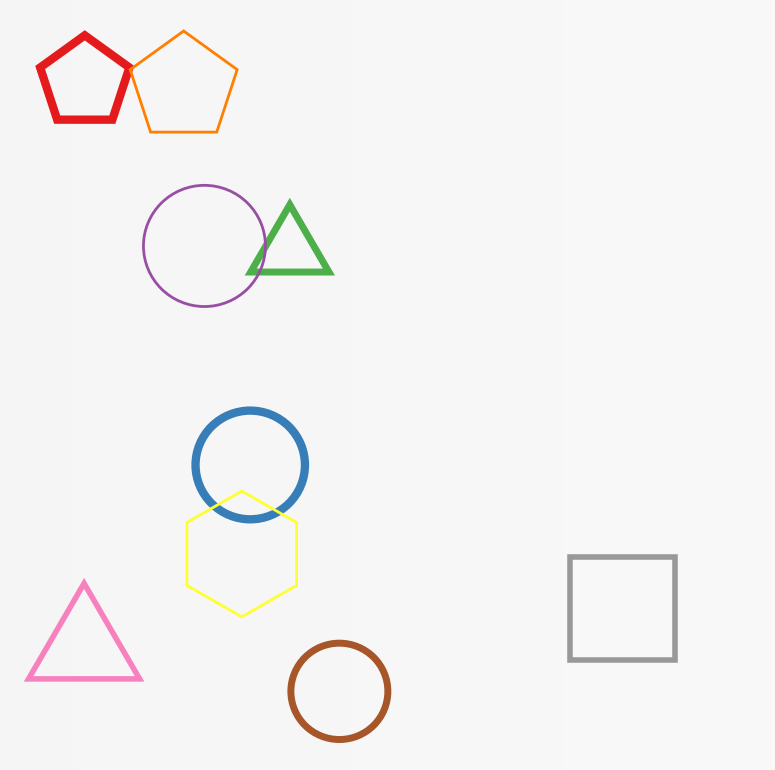[{"shape": "pentagon", "thickness": 3, "radius": 0.3, "center": [0.109, 0.894]}, {"shape": "circle", "thickness": 3, "radius": 0.35, "center": [0.323, 0.396]}, {"shape": "triangle", "thickness": 2.5, "radius": 0.29, "center": [0.374, 0.676]}, {"shape": "circle", "thickness": 1, "radius": 0.39, "center": [0.264, 0.681]}, {"shape": "pentagon", "thickness": 1, "radius": 0.36, "center": [0.237, 0.887]}, {"shape": "hexagon", "thickness": 1, "radius": 0.41, "center": [0.312, 0.281]}, {"shape": "circle", "thickness": 2.5, "radius": 0.31, "center": [0.438, 0.102]}, {"shape": "triangle", "thickness": 2, "radius": 0.41, "center": [0.108, 0.16]}, {"shape": "square", "thickness": 2, "radius": 0.34, "center": [0.803, 0.209]}]